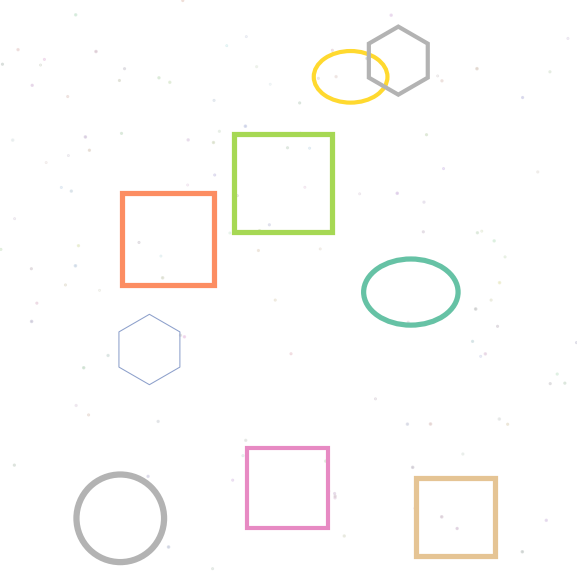[{"shape": "oval", "thickness": 2.5, "radius": 0.41, "center": [0.711, 0.493]}, {"shape": "square", "thickness": 2.5, "radius": 0.4, "center": [0.291, 0.585]}, {"shape": "hexagon", "thickness": 0.5, "radius": 0.3, "center": [0.259, 0.394]}, {"shape": "square", "thickness": 2, "radius": 0.35, "center": [0.498, 0.154]}, {"shape": "square", "thickness": 2.5, "radius": 0.42, "center": [0.49, 0.682]}, {"shape": "oval", "thickness": 2, "radius": 0.32, "center": [0.607, 0.866]}, {"shape": "square", "thickness": 2.5, "radius": 0.34, "center": [0.789, 0.104]}, {"shape": "circle", "thickness": 3, "radius": 0.38, "center": [0.208, 0.102]}, {"shape": "hexagon", "thickness": 2, "radius": 0.29, "center": [0.69, 0.894]}]